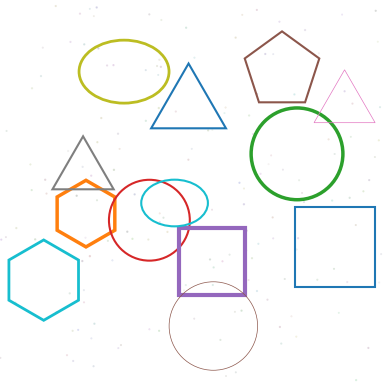[{"shape": "square", "thickness": 1.5, "radius": 0.52, "center": [0.869, 0.359]}, {"shape": "triangle", "thickness": 1.5, "radius": 0.56, "center": [0.49, 0.723]}, {"shape": "hexagon", "thickness": 2.5, "radius": 0.43, "center": [0.223, 0.445]}, {"shape": "circle", "thickness": 2.5, "radius": 0.6, "center": [0.771, 0.6]}, {"shape": "circle", "thickness": 1.5, "radius": 0.52, "center": [0.388, 0.428]}, {"shape": "square", "thickness": 3, "radius": 0.43, "center": [0.55, 0.32]}, {"shape": "pentagon", "thickness": 1.5, "radius": 0.51, "center": [0.733, 0.817]}, {"shape": "circle", "thickness": 0.5, "radius": 0.57, "center": [0.554, 0.153]}, {"shape": "triangle", "thickness": 0.5, "radius": 0.46, "center": [0.895, 0.727]}, {"shape": "triangle", "thickness": 1.5, "radius": 0.46, "center": [0.216, 0.554]}, {"shape": "oval", "thickness": 2, "radius": 0.58, "center": [0.322, 0.814]}, {"shape": "oval", "thickness": 1.5, "radius": 0.43, "center": [0.453, 0.473]}, {"shape": "hexagon", "thickness": 2, "radius": 0.52, "center": [0.114, 0.272]}]